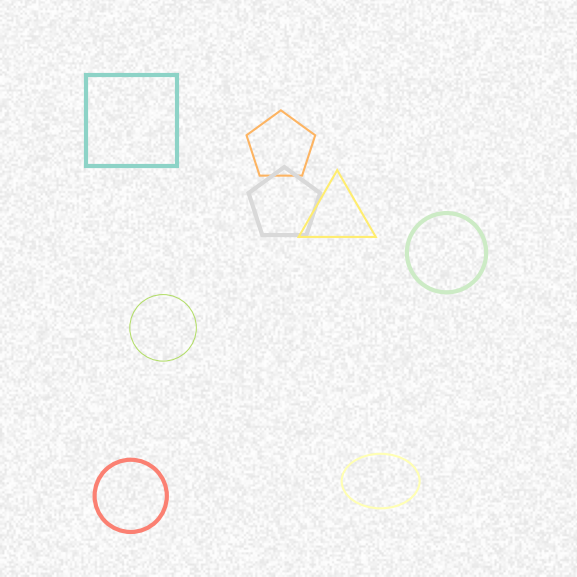[{"shape": "square", "thickness": 2, "radius": 0.4, "center": [0.228, 0.79]}, {"shape": "oval", "thickness": 1, "radius": 0.34, "center": [0.659, 0.166]}, {"shape": "circle", "thickness": 2, "radius": 0.31, "center": [0.226, 0.141]}, {"shape": "pentagon", "thickness": 1, "radius": 0.31, "center": [0.486, 0.746]}, {"shape": "circle", "thickness": 0.5, "radius": 0.29, "center": [0.282, 0.431]}, {"shape": "pentagon", "thickness": 2, "radius": 0.33, "center": [0.492, 0.645]}, {"shape": "circle", "thickness": 2, "radius": 0.34, "center": [0.773, 0.562]}, {"shape": "triangle", "thickness": 1, "radius": 0.39, "center": [0.584, 0.627]}]